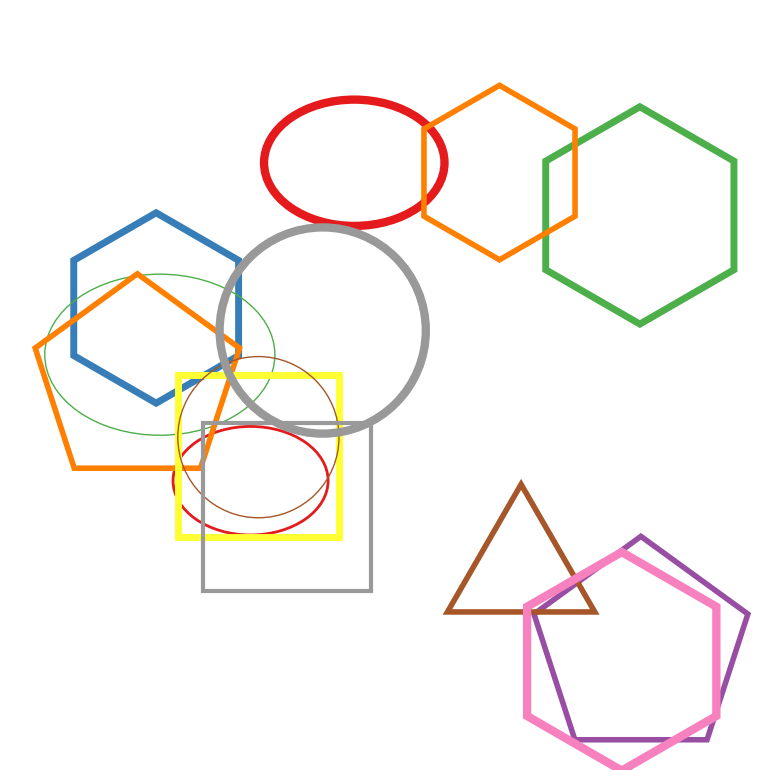[{"shape": "oval", "thickness": 3, "radius": 0.59, "center": [0.46, 0.789]}, {"shape": "oval", "thickness": 1, "radius": 0.5, "center": [0.325, 0.376]}, {"shape": "hexagon", "thickness": 2.5, "radius": 0.62, "center": [0.203, 0.6]}, {"shape": "hexagon", "thickness": 2.5, "radius": 0.71, "center": [0.831, 0.72]}, {"shape": "oval", "thickness": 0.5, "radius": 0.75, "center": [0.208, 0.539]}, {"shape": "pentagon", "thickness": 2, "radius": 0.73, "center": [0.832, 0.157]}, {"shape": "pentagon", "thickness": 2, "radius": 0.7, "center": [0.178, 0.505]}, {"shape": "hexagon", "thickness": 2, "radius": 0.57, "center": [0.649, 0.776]}, {"shape": "square", "thickness": 2.5, "radius": 0.52, "center": [0.335, 0.408]}, {"shape": "circle", "thickness": 0.5, "radius": 0.52, "center": [0.336, 0.432]}, {"shape": "triangle", "thickness": 2, "radius": 0.55, "center": [0.677, 0.26]}, {"shape": "hexagon", "thickness": 3, "radius": 0.71, "center": [0.807, 0.141]}, {"shape": "circle", "thickness": 3, "radius": 0.67, "center": [0.419, 0.571]}, {"shape": "square", "thickness": 1.5, "radius": 0.54, "center": [0.373, 0.341]}]